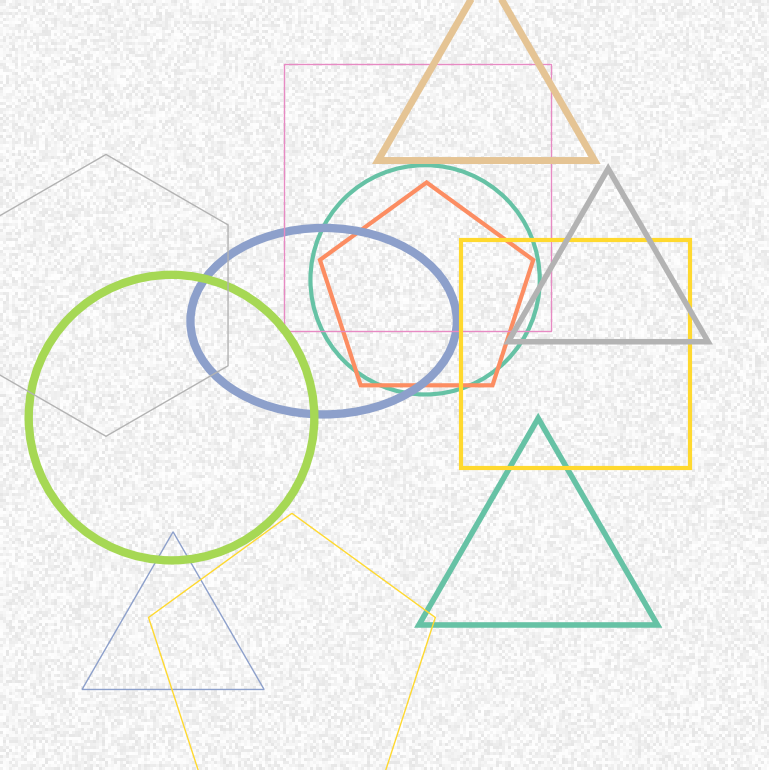[{"shape": "circle", "thickness": 1.5, "radius": 0.74, "center": [0.552, 0.637]}, {"shape": "triangle", "thickness": 2, "radius": 0.89, "center": [0.699, 0.278]}, {"shape": "pentagon", "thickness": 1.5, "radius": 0.73, "center": [0.554, 0.617]}, {"shape": "oval", "thickness": 3, "radius": 0.86, "center": [0.42, 0.583]}, {"shape": "triangle", "thickness": 0.5, "radius": 0.68, "center": [0.225, 0.173]}, {"shape": "square", "thickness": 0.5, "radius": 0.87, "center": [0.543, 0.744]}, {"shape": "circle", "thickness": 3, "radius": 0.93, "center": [0.223, 0.458]}, {"shape": "square", "thickness": 1.5, "radius": 0.74, "center": [0.748, 0.54]}, {"shape": "pentagon", "thickness": 0.5, "radius": 0.98, "center": [0.379, 0.138]}, {"shape": "triangle", "thickness": 2.5, "radius": 0.81, "center": [0.632, 0.873]}, {"shape": "hexagon", "thickness": 0.5, "radius": 0.92, "center": [0.138, 0.616]}, {"shape": "triangle", "thickness": 2, "radius": 0.75, "center": [0.79, 0.631]}]